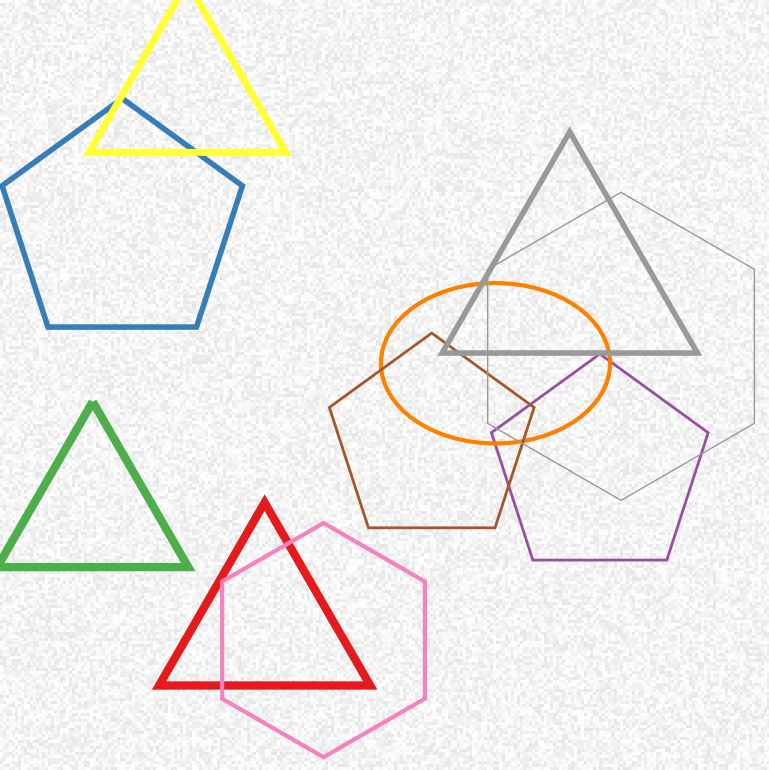[{"shape": "triangle", "thickness": 3, "radius": 0.79, "center": [0.344, 0.189]}, {"shape": "pentagon", "thickness": 2, "radius": 0.82, "center": [0.159, 0.708]}, {"shape": "triangle", "thickness": 3, "radius": 0.72, "center": [0.12, 0.335]}, {"shape": "pentagon", "thickness": 1, "radius": 0.74, "center": [0.779, 0.392]}, {"shape": "oval", "thickness": 1.5, "radius": 0.74, "center": [0.643, 0.528]}, {"shape": "triangle", "thickness": 2.5, "radius": 0.74, "center": [0.243, 0.876]}, {"shape": "pentagon", "thickness": 1, "radius": 0.7, "center": [0.561, 0.428]}, {"shape": "hexagon", "thickness": 1.5, "radius": 0.76, "center": [0.42, 0.169]}, {"shape": "hexagon", "thickness": 0.5, "radius": 1.0, "center": [0.807, 0.55]}, {"shape": "triangle", "thickness": 2, "radius": 0.96, "center": [0.74, 0.637]}]